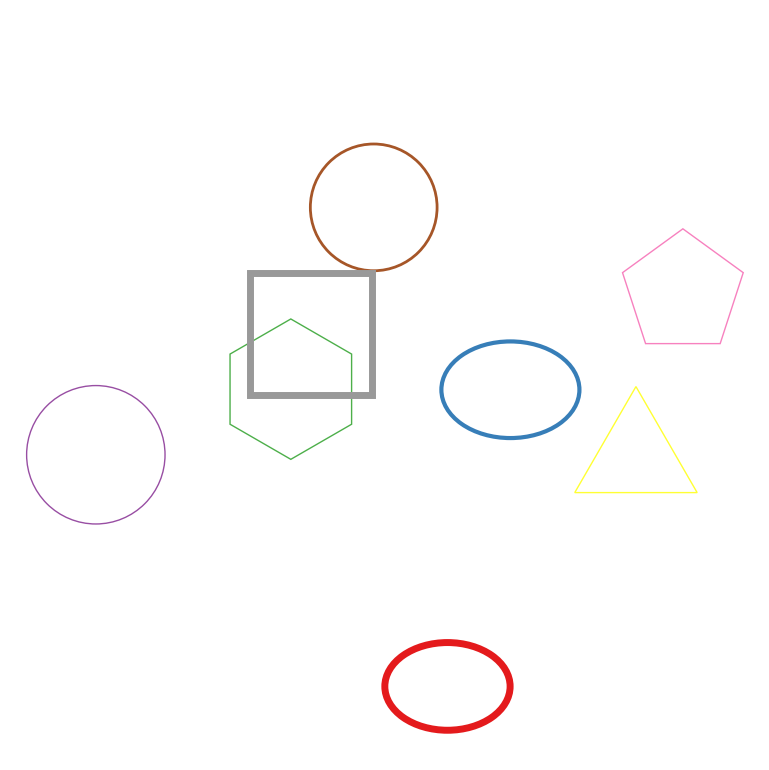[{"shape": "oval", "thickness": 2.5, "radius": 0.41, "center": [0.581, 0.109]}, {"shape": "oval", "thickness": 1.5, "radius": 0.45, "center": [0.663, 0.494]}, {"shape": "hexagon", "thickness": 0.5, "radius": 0.46, "center": [0.378, 0.495]}, {"shape": "circle", "thickness": 0.5, "radius": 0.45, "center": [0.124, 0.409]}, {"shape": "triangle", "thickness": 0.5, "radius": 0.46, "center": [0.826, 0.406]}, {"shape": "circle", "thickness": 1, "radius": 0.41, "center": [0.485, 0.731]}, {"shape": "pentagon", "thickness": 0.5, "radius": 0.41, "center": [0.887, 0.62]}, {"shape": "square", "thickness": 2.5, "radius": 0.4, "center": [0.404, 0.567]}]